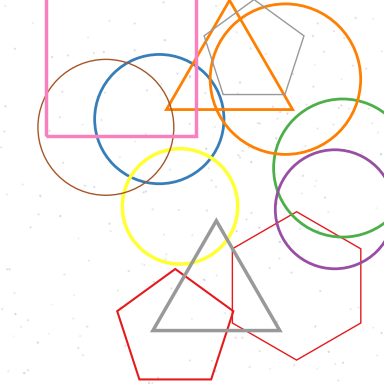[{"shape": "hexagon", "thickness": 1, "radius": 0.96, "center": [0.77, 0.257]}, {"shape": "pentagon", "thickness": 1.5, "radius": 0.79, "center": [0.455, 0.143]}, {"shape": "circle", "thickness": 2, "radius": 0.84, "center": [0.414, 0.691]}, {"shape": "circle", "thickness": 2, "radius": 0.9, "center": [0.89, 0.564]}, {"shape": "circle", "thickness": 2, "radius": 0.77, "center": [0.87, 0.456]}, {"shape": "circle", "thickness": 2, "radius": 0.98, "center": [0.741, 0.794]}, {"shape": "triangle", "thickness": 2, "radius": 0.95, "center": [0.596, 0.81]}, {"shape": "circle", "thickness": 2.5, "radius": 0.75, "center": [0.468, 0.464]}, {"shape": "circle", "thickness": 1, "radius": 0.88, "center": [0.275, 0.669]}, {"shape": "square", "thickness": 2.5, "radius": 0.97, "center": [0.313, 0.843]}, {"shape": "pentagon", "thickness": 1, "radius": 0.68, "center": [0.66, 0.865]}, {"shape": "triangle", "thickness": 2.5, "radius": 0.95, "center": [0.562, 0.236]}]